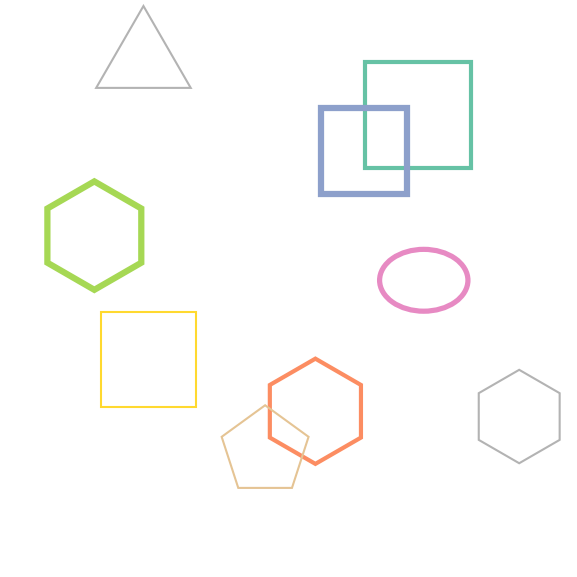[{"shape": "square", "thickness": 2, "radius": 0.46, "center": [0.724, 0.8]}, {"shape": "hexagon", "thickness": 2, "radius": 0.46, "center": [0.546, 0.287]}, {"shape": "square", "thickness": 3, "radius": 0.37, "center": [0.631, 0.737]}, {"shape": "oval", "thickness": 2.5, "radius": 0.38, "center": [0.734, 0.514]}, {"shape": "hexagon", "thickness": 3, "radius": 0.47, "center": [0.163, 0.591]}, {"shape": "square", "thickness": 1, "radius": 0.41, "center": [0.257, 0.376]}, {"shape": "pentagon", "thickness": 1, "radius": 0.4, "center": [0.459, 0.218]}, {"shape": "triangle", "thickness": 1, "radius": 0.47, "center": [0.248, 0.894]}, {"shape": "hexagon", "thickness": 1, "radius": 0.4, "center": [0.899, 0.278]}]